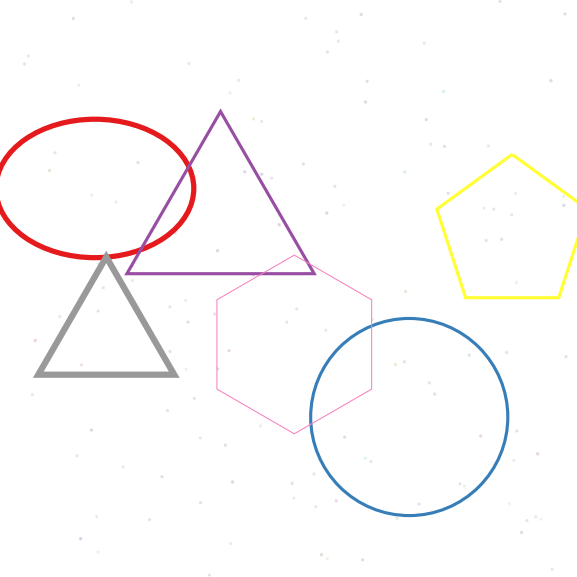[{"shape": "oval", "thickness": 2.5, "radius": 0.86, "center": [0.164, 0.673]}, {"shape": "circle", "thickness": 1.5, "radius": 0.85, "center": [0.709, 0.277]}, {"shape": "triangle", "thickness": 1.5, "radius": 0.94, "center": [0.382, 0.619]}, {"shape": "pentagon", "thickness": 1.5, "radius": 0.69, "center": [0.887, 0.595]}, {"shape": "hexagon", "thickness": 0.5, "radius": 0.77, "center": [0.51, 0.403]}, {"shape": "triangle", "thickness": 3, "radius": 0.68, "center": [0.184, 0.418]}]